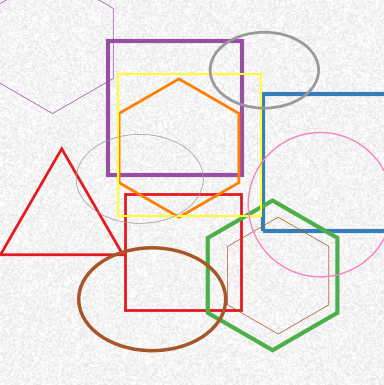[{"shape": "triangle", "thickness": 2, "radius": 0.92, "center": [0.16, 0.43]}, {"shape": "square", "thickness": 2, "radius": 0.75, "center": [0.477, 0.346]}, {"shape": "square", "thickness": 3, "radius": 0.89, "center": [0.861, 0.578]}, {"shape": "hexagon", "thickness": 3, "radius": 0.97, "center": [0.708, 0.285]}, {"shape": "hexagon", "thickness": 0.5, "radius": 0.91, "center": [0.136, 0.887]}, {"shape": "square", "thickness": 3, "radius": 0.87, "center": [0.454, 0.721]}, {"shape": "hexagon", "thickness": 2, "radius": 0.9, "center": [0.465, 0.615]}, {"shape": "square", "thickness": 1.5, "radius": 0.93, "center": [0.492, 0.624]}, {"shape": "hexagon", "thickness": 0.5, "radius": 0.76, "center": [0.723, 0.284]}, {"shape": "oval", "thickness": 2.5, "radius": 0.95, "center": [0.395, 0.223]}, {"shape": "circle", "thickness": 1, "radius": 0.94, "center": [0.832, 0.468]}, {"shape": "oval", "thickness": 0.5, "radius": 0.83, "center": [0.363, 0.535]}, {"shape": "oval", "thickness": 2, "radius": 0.7, "center": [0.687, 0.818]}]